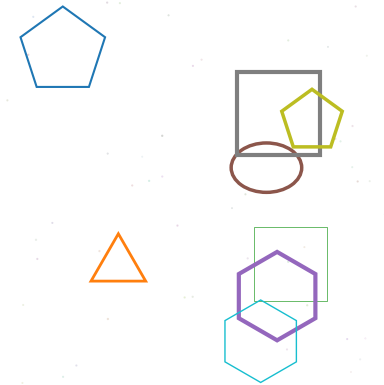[{"shape": "pentagon", "thickness": 1.5, "radius": 0.58, "center": [0.163, 0.868]}, {"shape": "triangle", "thickness": 2, "radius": 0.41, "center": [0.307, 0.311]}, {"shape": "square", "thickness": 0.5, "radius": 0.48, "center": [0.755, 0.315]}, {"shape": "hexagon", "thickness": 3, "radius": 0.57, "center": [0.72, 0.231]}, {"shape": "oval", "thickness": 2.5, "radius": 0.46, "center": [0.692, 0.565]}, {"shape": "square", "thickness": 3, "radius": 0.54, "center": [0.723, 0.704]}, {"shape": "pentagon", "thickness": 2.5, "radius": 0.41, "center": [0.81, 0.685]}, {"shape": "hexagon", "thickness": 1, "radius": 0.54, "center": [0.677, 0.114]}]